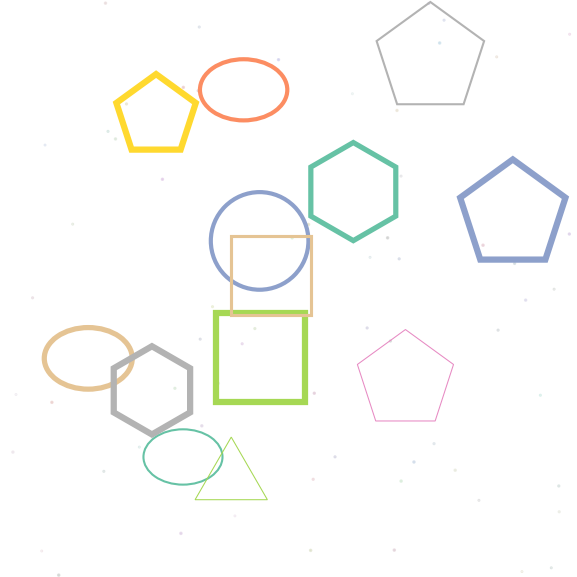[{"shape": "oval", "thickness": 1, "radius": 0.34, "center": [0.317, 0.208]}, {"shape": "hexagon", "thickness": 2.5, "radius": 0.42, "center": [0.612, 0.667]}, {"shape": "oval", "thickness": 2, "radius": 0.38, "center": [0.422, 0.844]}, {"shape": "circle", "thickness": 2, "radius": 0.42, "center": [0.45, 0.582]}, {"shape": "pentagon", "thickness": 3, "radius": 0.48, "center": [0.888, 0.627]}, {"shape": "pentagon", "thickness": 0.5, "radius": 0.44, "center": [0.702, 0.341]}, {"shape": "triangle", "thickness": 0.5, "radius": 0.36, "center": [0.4, 0.17]}, {"shape": "square", "thickness": 3, "radius": 0.39, "center": [0.451, 0.38]}, {"shape": "pentagon", "thickness": 3, "radius": 0.36, "center": [0.27, 0.799]}, {"shape": "oval", "thickness": 2.5, "radius": 0.38, "center": [0.153, 0.379]}, {"shape": "square", "thickness": 1.5, "radius": 0.34, "center": [0.469, 0.522]}, {"shape": "hexagon", "thickness": 3, "radius": 0.38, "center": [0.263, 0.323]}, {"shape": "pentagon", "thickness": 1, "radius": 0.49, "center": [0.745, 0.898]}]